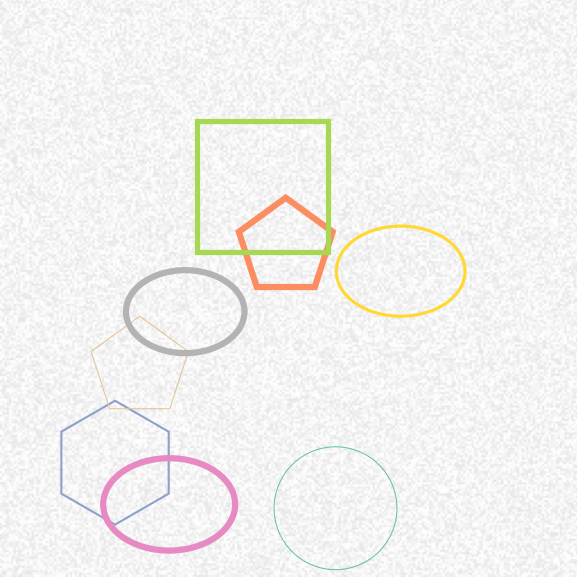[{"shape": "circle", "thickness": 0.5, "radius": 0.53, "center": [0.581, 0.119]}, {"shape": "pentagon", "thickness": 3, "radius": 0.43, "center": [0.495, 0.571]}, {"shape": "hexagon", "thickness": 1, "radius": 0.54, "center": [0.199, 0.198]}, {"shape": "oval", "thickness": 3, "radius": 0.57, "center": [0.293, 0.126]}, {"shape": "square", "thickness": 2.5, "radius": 0.57, "center": [0.454, 0.676]}, {"shape": "oval", "thickness": 1.5, "radius": 0.56, "center": [0.694, 0.53]}, {"shape": "pentagon", "thickness": 0.5, "radius": 0.44, "center": [0.242, 0.363]}, {"shape": "oval", "thickness": 3, "radius": 0.51, "center": [0.321, 0.459]}]